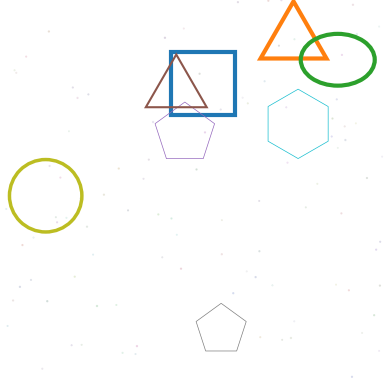[{"shape": "square", "thickness": 3, "radius": 0.41, "center": [0.527, 0.783]}, {"shape": "triangle", "thickness": 3, "radius": 0.49, "center": [0.762, 0.898]}, {"shape": "oval", "thickness": 3, "radius": 0.48, "center": [0.877, 0.845]}, {"shape": "pentagon", "thickness": 0.5, "radius": 0.41, "center": [0.48, 0.654]}, {"shape": "triangle", "thickness": 1.5, "radius": 0.46, "center": [0.458, 0.767]}, {"shape": "pentagon", "thickness": 0.5, "radius": 0.34, "center": [0.574, 0.144]}, {"shape": "circle", "thickness": 2.5, "radius": 0.47, "center": [0.119, 0.492]}, {"shape": "hexagon", "thickness": 0.5, "radius": 0.45, "center": [0.774, 0.678]}]